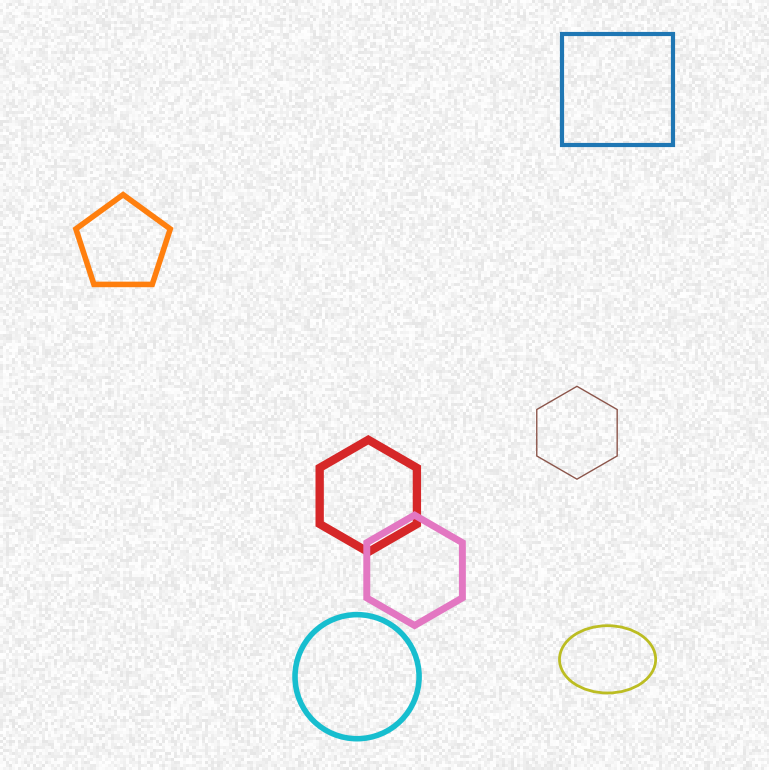[{"shape": "square", "thickness": 1.5, "radius": 0.36, "center": [0.802, 0.884]}, {"shape": "pentagon", "thickness": 2, "radius": 0.32, "center": [0.16, 0.683]}, {"shape": "hexagon", "thickness": 3, "radius": 0.36, "center": [0.478, 0.356]}, {"shape": "hexagon", "thickness": 0.5, "radius": 0.3, "center": [0.749, 0.438]}, {"shape": "hexagon", "thickness": 2.5, "radius": 0.36, "center": [0.538, 0.259]}, {"shape": "oval", "thickness": 1, "radius": 0.31, "center": [0.789, 0.144]}, {"shape": "circle", "thickness": 2, "radius": 0.4, "center": [0.464, 0.121]}]